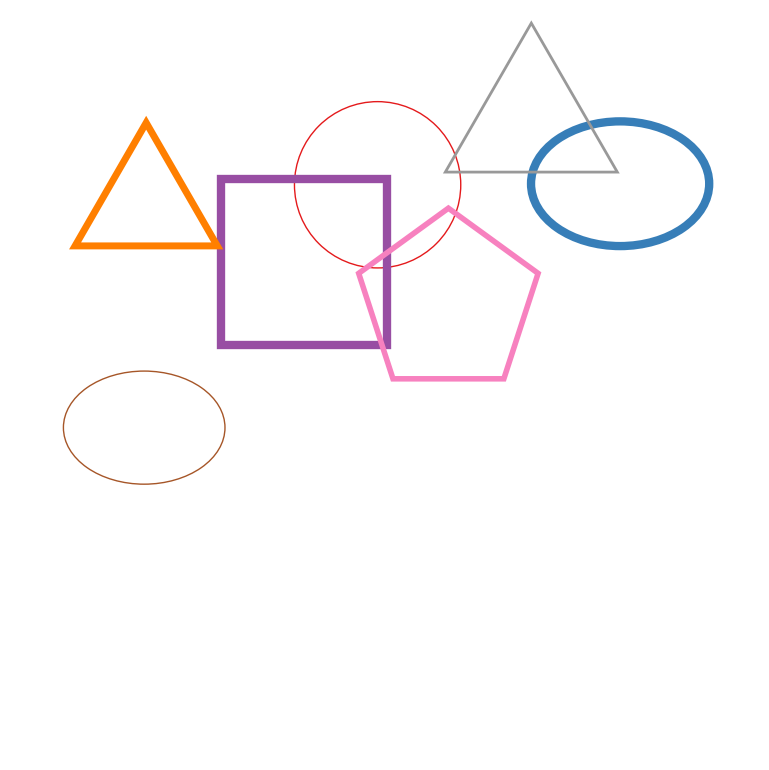[{"shape": "circle", "thickness": 0.5, "radius": 0.54, "center": [0.49, 0.76]}, {"shape": "oval", "thickness": 3, "radius": 0.58, "center": [0.805, 0.761]}, {"shape": "square", "thickness": 3, "radius": 0.54, "center": [0.394, 0.66]}, {"shape": "triangle", "thickness": 2.5, "radius": 0.53, "center": [0.19, 0.734]}, {"shape": "oval", "thickness": 0.5, "radius": 0.52, "center": [0.187, 0.445]}, {"shape": "pentagon", "thickness": 2, "radius": 0.61, "center": [0.582, 0.607]}, {"shape": "triangle", "thickness": 1, "radius": 0.64, "center": [0.69, 0.841]}]